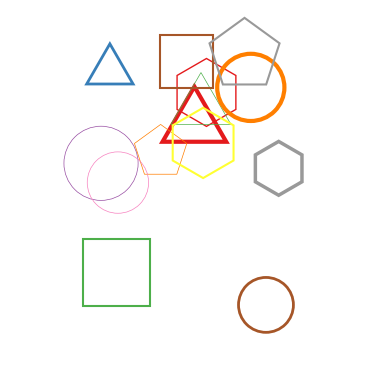[{"shape": "triangle", "thickness": 3, "radius": 0.48, "center": [0.505, 0.68]}, {"shape": "hexagon", "thickness": 1, "radius": 0.44, "center": [0.536, 0.76]}, {"shape": "triangle", "thickness": 2, "radius": 0.35, "center": [0.285, 0.817]}, {"shape": "triangle", "thickness": 0.5, "radius": 0.45, "center": [0.522, 0.722]}, {"shape": "square", "thickness": 1.5, "radius": 0.43, "center": [0.303, 0.292]}, {"shape": "circle", "thickness": 0.5, "radius": 0.48, "center": [0.262, 0.576]}, {"shape": "pentagon", "thickness": 0.5, "radius": 0.36, "center": [0.417, 0.605]}, {"shape": "circle", "thickness": 3, "radius": 0.44, "center": [0.651, 0.773]}, {"shape": "hexagon", "thickness": 1.5, "radius": 0.46, "center": [0.528, 0.629]}, {"shape": "circle", "thickness": 2, "radius": 0.36, "center": [0.691, 0.208]}, {"shape": "square", "thickness": 1.5, "radius": 0.34, "center": [0.485, 0.841]}, {"shape": "circle", "thickness": 0.5, "radius": 0.4, "center": [0.306, 0.526]}, {"shape": "hexagon", "thickness": 2.5, "radius": 0.35, "center": [0.724, 0.563]}, {"shape": "pentagon", "thickness": 1.5, "radius": 0.48, "center": [0.635, 0.858]}]